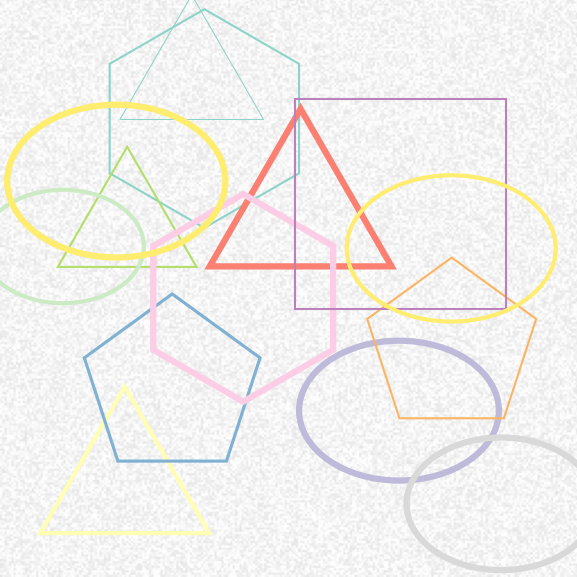[{"shape": "hexagon", "thickness": 1, "radius": 0.95, "center": [0.354, 0.794]}, {"shape": "triangle", "thickness": 0.5, "radius": 0.72, "center": [0.332, 0.864]}, {"shape": "triangle", "thickness": 2, "radius": 0.84, "center": [0.216, 0.16]}, {"shape": "oval", "thickness": 3, "radius": 0.86, "center": [0.691, 0.288]}, {"shape": "triangle", "thickness": 3, "radius": 0.91, "center": [0.521, 0.629]}, {"shape": "pentagon", "thickness": 1.5, "radius": 0.8, "center": [0.298, 0.33]}, {"shape": "pentagon", "thickness": 1, "radius": 0.77, "center": [0.782, 0.399]}, {"shape": "triangle", "thickness": 1, "radius": 0.69, "center": [0.22, 0.606]}, {"shape": "hexagon", "thickness": 3, "radius": 0.9, "center": [0.421, 0.483]}, {"shape": "oval", "thickness": 3, "radius": 0.82, "center": [0.868, 0.127]}, {"shape": "square", "thickness": 1, "radius": 0.91, "center": [0.693, 0.646]}, {"shape": "oval", "thickness": 2, "radius": 0.7, "center": [0.109, 0.572]}, {"shape": "oval", "thickness": 2, "radius": 0.9, "center": [0.781, 0.569]}, {"shape": "oval", "thickness": 3, "radius": 0.94, "center": [0.201, 0.686]}]